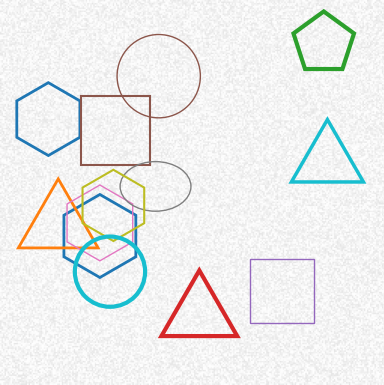[{"shape": "hexagon", "thickness": 2, "radius": 0.47, "center": [0.126, 0.691]}, {"shape": "hexagon", "thickness": 2, "radius": 0.54, "center": [0.259, 0.387]}, {"shape": "triangle", "thickness": 2, "radius": 0.6, "center": [0.151, 0.416]}, {"shape": "pentagon", "thickness": 3, "radius": 0.41, "center": [0.841, 0.888]}, {"shape": "triangle", "thickness": 3, "radius": 0.57, "center": [0.518, 0.184]}, {"shape": "square", "thickness": 1, "radius": 0.42, "center": [0.732, 0.244]}, {"shape": "square", "thickness": 1.5, "radius": 0.45, "center": [0.299, 0.661]}, {"shape": "circle", "thickness": 1, "radius": 0.54, "center": [0.412, 0.802]}, {"shape": "hexagon", "thickness": 1, "radius": 0.49, "center": [0.259, 0.421]}, {"shape": "oval", "thickness": 1, "radius": 0.46, "center": [0.404, 0.516]}, {"shape": "hexagon", "thickness": 1.5, "radius": 0.46, "center": [0.294, 0.466]}, {"shape": "circle", "thickness": 3, "radius": 0.46, "center": [0.286, 0.294]}, {"shape": "triangle", "thickness": 2.5, "radius": 0.54, "center": [0.85, 0.581]}]